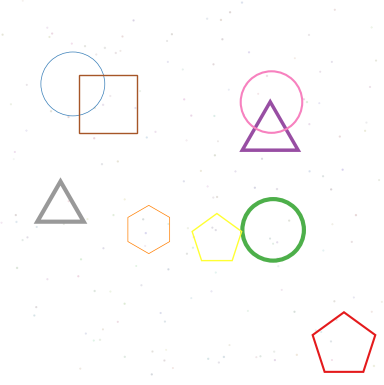[{"shape": "pentagon", "thickness": 1.5, "radius": 0.43, "center": [0.893, 0.103]}, {"shape": "circle", "thickness": 0.5, "radius": 0.41, "center": [0.189, 0.782]}, {"shape": "circle", "thickness": 3, "radius": 0.4, "center": [0.709, 0.403]}, {"shape": "triangle", "thickness": 2.5, "radius": 0.42, "center": [0.702, 0.652]}, {"shape": "hexagon", "thickness": 0.5, "radius": 0.31, "center": [0.386, 0.404]}, {"shape": "pentagon", "thickness": 1, "radius": 0.34, "center": [0.563, 0.378]}, {"shape": "square", "thickness": 1, "radius": 0.38, "center": [0.281, 0.73]}, {"shape": "circle", "thickness": 1.5, "radius": 0.4, "center": [0.705, 0.735]}, {"shape": "triangle", "thickness": 3, "radius": 0.35, "center": [0.157, 0.459]}]